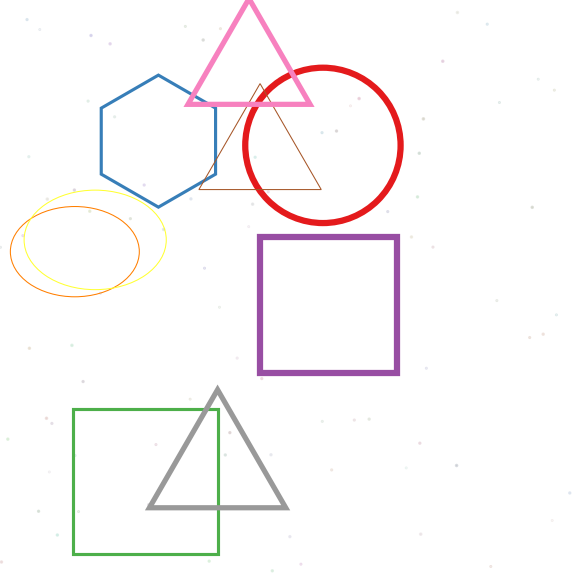[{"shape": "circle", "thickness": 3, "radius": 0.67, "center": [0.559, 0.747]}, {"shape": "hexagon", "thickness": 1.5, "radius": 0.57, "center": [0.274, 0.755]}, {"shape": "square", "thickness": 1.5, "radius": 0.63, "center": [0.252, 0.165]}, {"shape": "square", "thickness": 3, "radius": 0.59, "center": [0.568, 0.471]}, {"shape": "oval", "thickness": 0.5, "radius": 0.56, "center": [0.13, 0.563]}, {"shape": "oval", "thickness": 0.5, "radius": 0.62, "center": [0.165, 0.584]}, {"shape": "triangle", "thickness": 0.5, "radius": 0.61, "center": [0.45, 0.732]}, {"shape": "triangle", "thickness": 2.5, "radius": 0.61, "center": [0.431, 0.879]}, {"shape": "triangle", "thickness": 2.5, "radius": 0.68, "center": [0.377, 0.188]}]